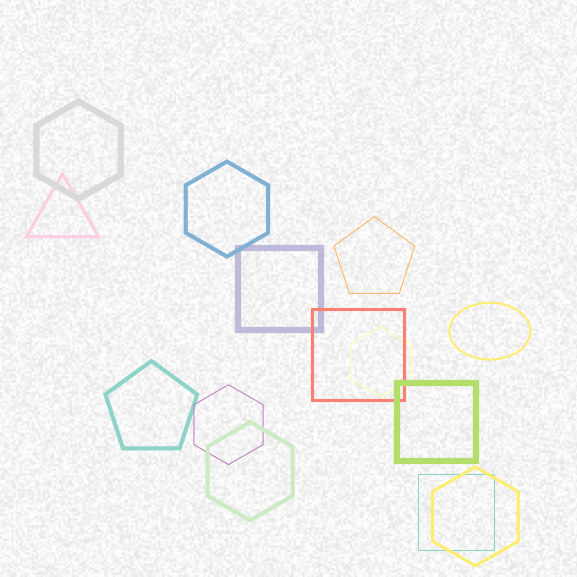[{"shape": "pentagon", "thickness": 2, "radius": 0.42, "center": [0.262, 0.29]}, {"shape": "square", "thickness": 0.5, "radius": 0.33, "center": [0.79, 0.113]}, {"shape": "hexagon", "thickness": 0.5, "radius": 0.3, "center": [0.66, 0.372]}, {"shape": "square", "thickness": 3, "radius": 0.36, "center": [0.484, 0.498]}, {"shape": "square", "thickness": 1.5, "radius": 0.4, "center": [0.62, 0.385]}, {"shape": "hexagon", "thickness": 2, "radius": 0.41, "center": [0.393, 0.637]}, {"shape": "pentagon", "thickness": 0.5, "radius": 0.37, "center": [0.648, 0.55]}, {"shape": "square", "thickness": 3, "radius": 0.34, "center": [0.756, 0.268]}, {"shape": "triangle", "thickness": 1.5, "radius": 0.36, "center": [0.108, 0.626]}, {"shape": "hexagon", "thickness": 3, "radius": 0.42, "center": [0.136, 0.739]}, {"shape": "hexagon", "thickness": 0.5, "radius": 0.35, "center": [0.396, 0.264]}, {"shape": "hexagon", "thickness": 2, "radius": 0.43, "center": [0.433, 0.183]}, {"shape": "hexagon", "thickness": 1.5, "radius": 0.43, "center": [0.823, 0.105]}, {"shape": "oval", "thickness": 1, "radius": 0.35, "center": [0.848, 0.426]}]